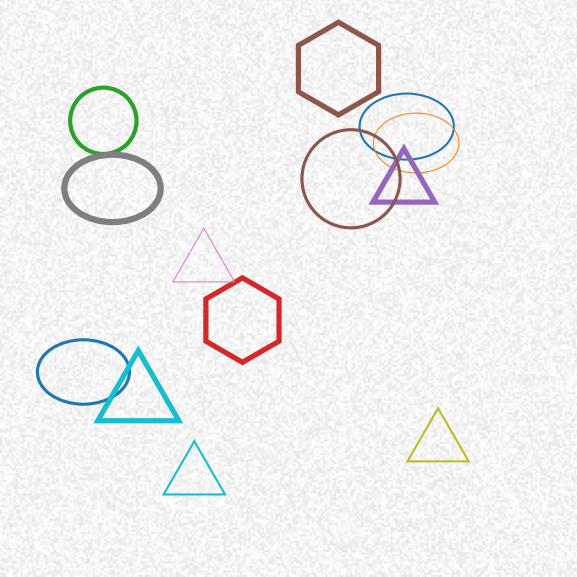[{"shape": "oval", "thickness": 1, "radius": 0.41, "center": [0.704, 0.78]}, {"shape": "oval", "thickness": 1.5, "radius": 0.4, "center": [0.144, 0.355]}, {"shape": "oval", "thickness": 0.5, "radius": 0.37, "center": [0.721, 0.751]}, {"shape": "circle", "thickness": 2, "radius": 0.29, "center": [0.179, 0.79]}, {"shape": "hexagon", "thickness": 2.5, "radius": 0.37, "center": [0.42, 0.445]}, {"shape": "triangle", "thickness": 2.5, "radius": 0.31, "center": [0.699, 0.68]}, {"shape": "hexagon", "thickness": 2.5, "radius": 0.4, "center": [0.586, 0.88]}, {"shape": "circle", "thickness": 1.5, "radius": 0.42, "center": [0.608, 0.69]}, {"shape": "triangle", "thickness": 0.5, "radius": 0.31, "center": [0.353, 0.542]}, {"shape": "oval", "thickness": 3, "radius": 0.42, "center": [0.195, 0.673]}, {"shape": "triangle", "thickness": 1, "radius": 0.31, "center": [0.759, 0.231]}, {"shape": "triangle", "thickness": 1, "radius": 0.31, "center": [0.336, 0.174]}, {"shape": "triangle", "thickness": 2.5, "radius": 0.41, "center": [0.239, 0.311]}]